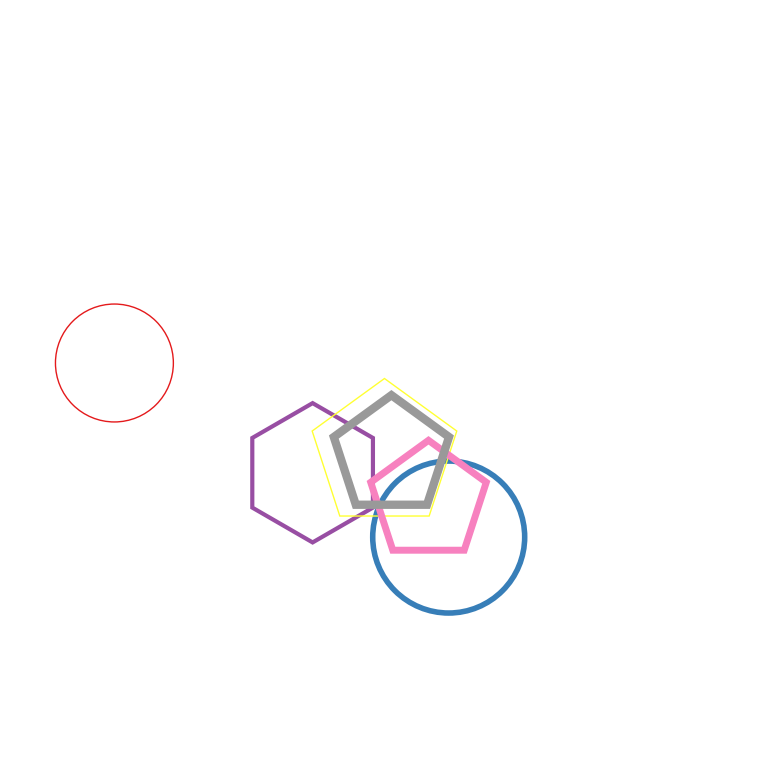[{"shape": "circle", "thickness": 0.5, "radius": 0.38, "center": [0.149, 0.529]}, {"shape": "circle", "thickness": 2, "radius": 0.49, "center": [0.583, 0.303]}, {"shape": "hexagon", "thickness": 1.5, "radius": 0.45, "center": [0.406, 0.386]}, {"shape": "pentagon", "thickness": 0.5, "radius": 0.49, "center": [0.499, 0.41]}, {"shape": "pentagon", "thickness": 2.5, "radius": 0.39, "center": [0.556, 0.349]}, {"shape": "pentagon", "thickness": 3, "radius": 0.39, "center": [0.508, 0.408]}]